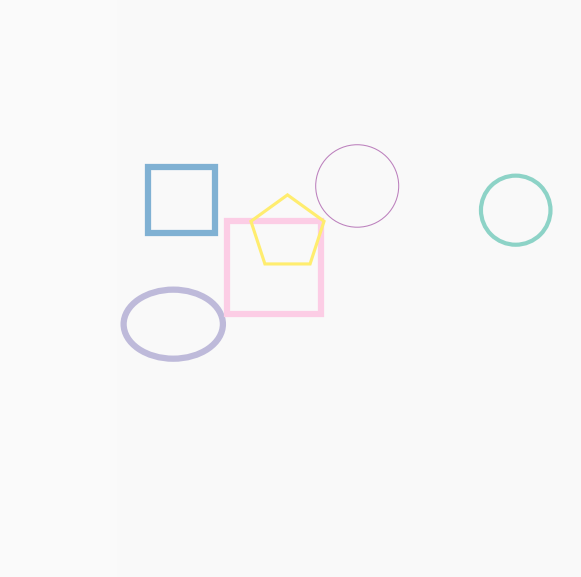[{"shape": "circle", "thickness": 2, "radius": 0.3, "center": [0.887, 0.635]}, {"shape": "oval", "thickness": 3, "radius": 0.43, "center": [0.298, 0.438]}, {"shape": "square", "thickness": 3, "radius": 0.29, "center": [0.312, 0.653]}, {"shape": "square", "thickness": 3, "radius": 0.4, "center": [0.471, 0.536]}, {"shape": "circle", "thickness": 0.5, "radius": 0.36, "center": [0.615, 0.677]}, {"shape": "pentagon", "thickness": 1.5, "radius": 0.33, "center": [0.495, 0.596]}]